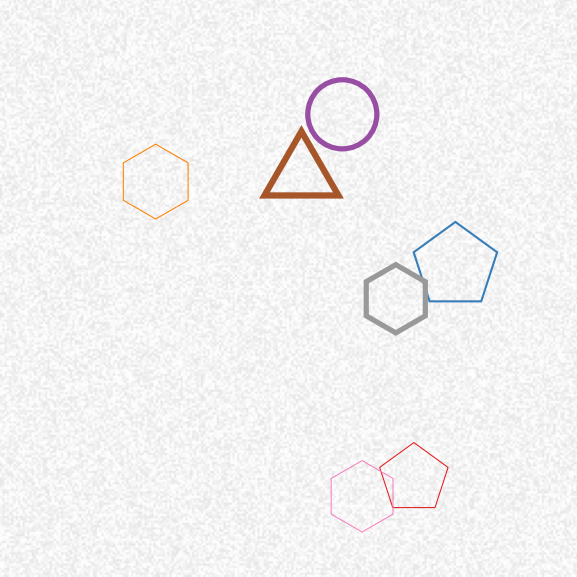[{"shape": "pentagon", "thickness": 0.5, "radius": 0.31, "center": [0.717, 0.171]}, {"shape": "pentagon", "thickness": 1, "radius": 0.38, "center": [0.789, 0.539]}, {"shape": "circle", "thickness": 2.5, "radius": 0.3, "center": [0.593, 0.801]}, {"shape": "hexagon", "thickness": 0.5, "radius": 0.32, "center": [0.27, 0.685]}, {"shape": "triangle", "thickness": 3, "radius": 0.37, "center": [0.522, 0.698]}, {"shape": "hexagon", "thickness": 0.5, "radius": 0.31, "center": [0.627, 0.14]}, {"shape": "hexagon", "thickness": 2.5, "radius": 0.3, "center": [0.685, 0.482]}]